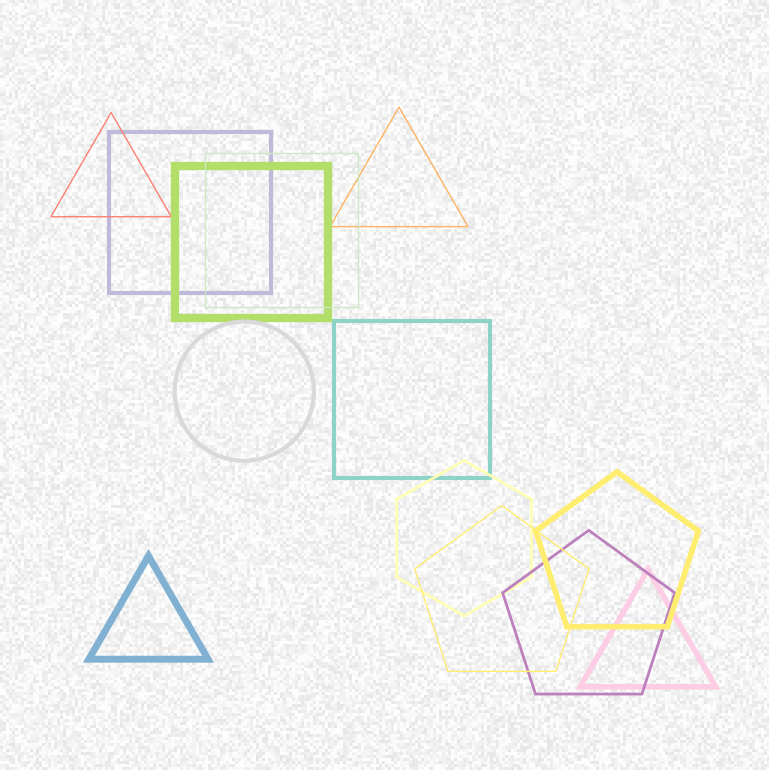[{"shape": "square", "thickness": 1.5, "radius": 0.51, "center": [0.535, 0.481]}, {"shape": "hexagon", "thickness": 1, "radius": 0.51, "center": [0.603, 0.301]}, {"shape": "square", "thickness": 1.5, "radius": 0.52, "center": [0.247, 0.724]}, {"shape": "triangle", "thickness": 0.5, "radius": 0.45, "center": [0.144, 0.764]}, {"shape": "triangle", "thickness": 2.5, "radius": 0.45, "center": [0.193, 0.189]}, {"shape": "triangle", "thickness": 0.5, "radius": 0.52, "center": [0.518, 0.757]}, {"shape": "square", "thickness": 3, "radius": 0.5, "center": [0.326, 0.685]}, {"shape": "triangle", "thickness": 2, "radius": 0.51, "center": [0.841, 0.159]}, {"shape": "circle", "thickness": 1.5, "radius": 0.45, "center": [0.317, 0.492]}, {"shape": "pentagon", "thickness": 1, "radius": 0.59, "center": [0.765, 0.194]}, {"shape": "square", "thickness": 0.5, "radius": 0.5, "center": [0.366, 0.701]}, {"shape": "pentagon", "thickness": 0.5, "radius": 0.6, "center": [0.652, 0.224]}, {"shape": "pentagon", "thickness": 2, "radius": 0.56, "center": [0.801, 0.276]}]